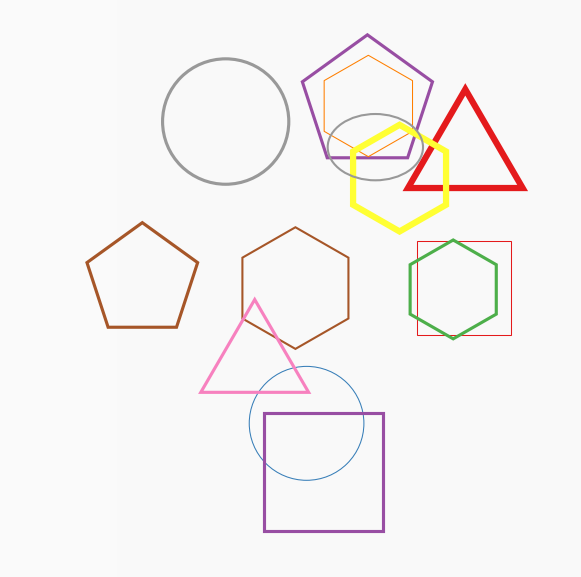[{"shape": "triangle", "thickness": 3, "radius": 0.57, "center": [0.801, 0.731]}, {"shape": "square", "thickness": 0.5, "radius": 0.41, "center": [0.798, 0.5]}, {"shape": "circle", "thickness": 0.5, "radius": 0.49, "center": [0.527, 0.266]}, {"shape": "hexagon", "thickness": 1.5, "radius": 0.43, "center": [0.78, 0.498]}, {"shape": "pentagon", "thickness": 1.5, "radius": 0.59, "center": [0.632, 0.821]}, {"shape": "square", "thickness": 1.5, "radius": 0.51, "center": [0.556, 0.182]}, {"shape": "hexagon", "thickness": 0.5, "radius": 0.44, "center": [0.634, 0.816]}, {"shape": "hexagon", "thickness": 3, "radius": 0.46, "center": [0.687, 0.691]}, {"shape": "hexagon", "thickness": 1, "radius": 0.53, "center": [0.508, 0.5]}, {"shape": "pentagon", "thickness": 1.5, "radius": 0.5, "center": [0.245, 0.513]}, {"shape": "triangle", "thickness": 1.5, "radius": 0.54, "center": [0.438, 0.373]}, {"shape": "oval", "thickness": 1, "radius": 0.41, "center": [0.646, 0.744]}, {"shape": "circle", "thickness": 1.5, "radius": 0.54, "center": [0.388, 0.789]}]